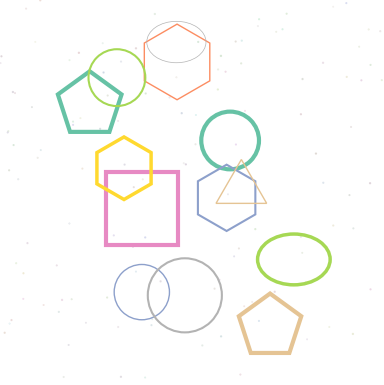[{"shape": "pentagon", "thickness": 3, "radius": 0.43, "center": [0.233, 0.728]}, {"shape": "circle", "thickness": 3, "radius": 0.37, "center": [0.598, 0.635]}, {"shape": "hexagon", "thickness": 1, "radius": 0.49, "center": [0.46, 0.839]}, {"shape": "hexagon", "thickness": 1.5, "radius": 0.43, "center": [0.589, 0.486]}, {"shape": "circle", "thickness": 1, "radius": 0.36, "center": [0.368, 0.241]}, {"shape": "square", "thickness": 3, "radius": 0.47, "center": [0.369, 0.459]}, {"shape": "circle", "thickness": 1.5, "radius": 0.37, "center": [0.304, 0.798]}, {"shape": "oval", "thickness": 2.5, "radius": 0.47, "center": [0.763, 0.326]}, {"shape": "hexagon", "thickness": 2.5, "radius": 0.41, "center": [0.322, 0.563]}, {"shape": "pentagon", "thickness": 3, "radius": 0.43, "center": [0.701, 0.152]}, {"shape": "triangle", "thickness": 1, "radius": 0.38, "center": [0.627, 0.51]}, {"shape": "oval", "thickness": 0.5, "radius": 0.38, "center": [0.458, 0.891]}, {"shape": "circle", "thickness": 1.5, "radius": 0.48, "center": [0.48, 0.233]}]